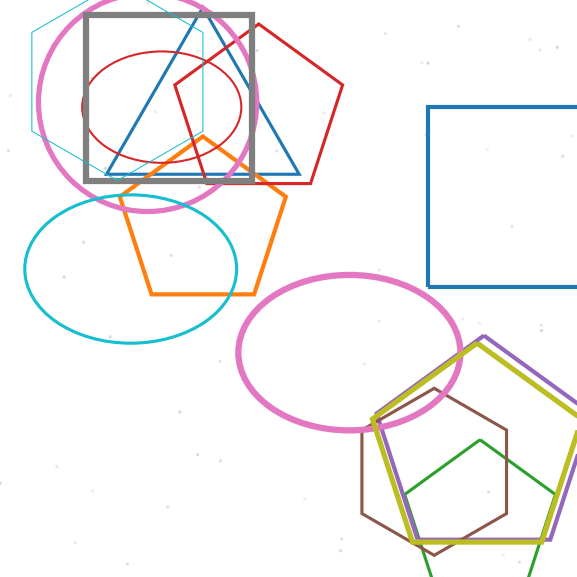[{"shape": "square", "thickness": 2, "radius": 0.78, "center": [0.897, 0.658]}, {"shape": "triangle", "thickness": 1.5, "radius": 0.96, "center": [0.351, 0.794]}, {"shape": "pentagon", "thickness": 2, "radius": 0.76, "center": [0.351, 0.612]}, {"shape": "pentagon", "thickness": 1.5, "radius": 0.69, "center": [0.831, 0.1]}, {"shape": "oval", "thickness": 1, "radius": 0.69, "center": [0.28, 0.814]}, {"shape": "pentagon", "thickness": 1.5, "radius": 0.76, "center": [0.448, 0.805]}, {"shape": "pentagon", "thickness": 2, "radius": 0.98, "center": [0.838, 0.223]}, {"shape": "hexagon", "thickness": 1.5, "radius": 0.72, "center": [0.752, 0.182]}, {"shape": "circle", "thickness": 2.5, "radius": 0.94, "center": [0.256, 0.822]}, {"shape": "oval", "thickness": 3, "radius": 0.96, "center": [0.605, 0.388]}, {"shape": "square", "thickness": 3, "radius": 0.72, "center": [0.293, 0.83]}, {"shape": "pentagon", "thickness": 2.5, "radius": 0.95, "center": [0.826, 0.215]}, {"shape": "oval", "thickness": 1.5, "radius": 0.92, "center": [0.226, 0.533]}, {"shape": "hexagon", "thickness": 0.5, "radius": 0.85, "center": [0.203, 0.857]}]